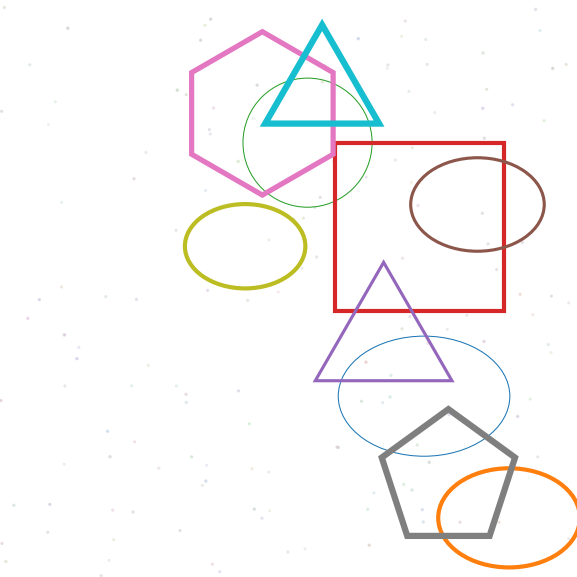[{"shape": "oval", "thickness": 0.5, "radius": 0.74, "center": [0.734, 0.313]}, {"shape": "oval", "thickness": 2, "radius": 0.61, "center": [0.881, 0.102]}, {"shape": "circle", "thickness": 0.5, "radius": 0.56, "center": [0.533, 0.752]}, {"shape": "square", "thickness": 2, "radius": 0.73, "center": [0.726, 0.606]}, {"shape": "triangle", "thickness": 1.5, "radius": 0.68, "center": [0.664, 0.408]}, {"shape": "oval", "thickness": 1.5, "radius": 0.58, "center": [0.827, 0.645]}, {"shape": "hexagon", "thickness": 2.5, "radius": 0.71, "center": [0.454, 0.803]}, {"shape": "pentagon", "thickness": 3, "radius": 0.61, "center": [0.776, 0.169]}, {"shape": "oval", "thickness": 2, "radius": 0.52, "center": [0.424, 0.573]}, {"shape": "triangle", "thickness": 3, "radius": 0.57, "center": [0.558, 0.842]}]